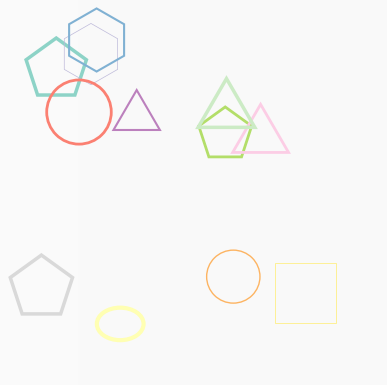[{"shape": "pentagon", "thickness": 2.5, "radius": 0.41, "center": [0.145, 0.819]}, {"shape": "oval", "thickness": 3, "radius": 0.3, "center": [0.31, 0.159]}, {"shape": "hexagon", "thickness": 0.5, "radius": 0.4, "center": [0.235, 0.86]}, {"shape": "circle", "thickness": 2, "radius": 0.42, "center": [0.204, 0.709]}, {"shape": "hexagon", "thickness": 1.5, "radius": 0.41, "center": [0.249, 0.896]}, {"shape": "circle", "thickness": 1, "radius": 0.34, "center": [0.602, 0.281]}, {"shape": "pentagon", "thickness": 2, "radius": 0.36, "center": [0.581, 0.651]}, {"shape": "triangle", "thickness": 2, "radius": 0.42, "center": [0.673, 0.646]}, {"shape": "pentagon", "thickness": 2.5, "radius": 0.42, "center": [0.107, 0.253]}, {"shape": "triangle", "thickness": 1.5, "radius": 0.35, "center": [0.353, 0.697]}, {"shape": "triangle", "thickness": 2.5, "radius": 0.42, "center": [0.584, 0.711]}, {"shape": "square", "thickness": 0.5, "radius": 0.39, "center": [0.788, 0.239]}]